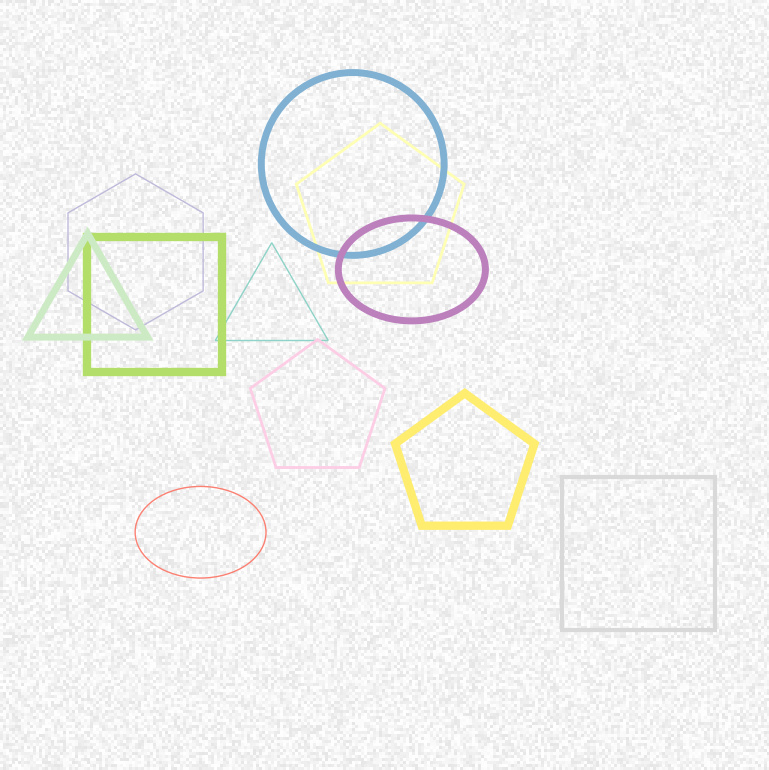[{"shape": "triangle", "thickness": 0.5, "radius": 0.42, "center": [0.353, 0.6]}, {"shape": "pentagon", "thickness": 1, "radius": 0.57, "center": [0.494, 0.725]}, {"shape": "hexagon", "thickness": 0.5, "radius": 0.51, "center": [0.176, 0.673]}, {"shape": "oval", "thickness": 0.5, "radius": 0.42, "center": [0.261, 0.309]}, {"shape": "circle", "thickness": 2.5, "radius": 0.59, "center": [0.458, 0.787]}, {"shape": "square", "thickness": 3, "radius": 0.44, "center": [0.201, 0.605]}, {"shape": "pentagon", "thickness": 1, "radius": 0.46, "center": [0.413, 0.467]}, {"shape": "square", "thickness": 1.5, "radius": 0.5, "center": [0.829, 0.282]}, {"shape": "oval", "thickness": 2.5, "radius": 0.48, "center": [0.535, 0.65]}, {"shape": "triangle", "thickness": 2.5, "radius": 0.45, "center": [0.114, 0.607]}, {"shape": "pentagon", "thickness": 3, "radius": 0.48, "center": [0.604, 0.394]}]